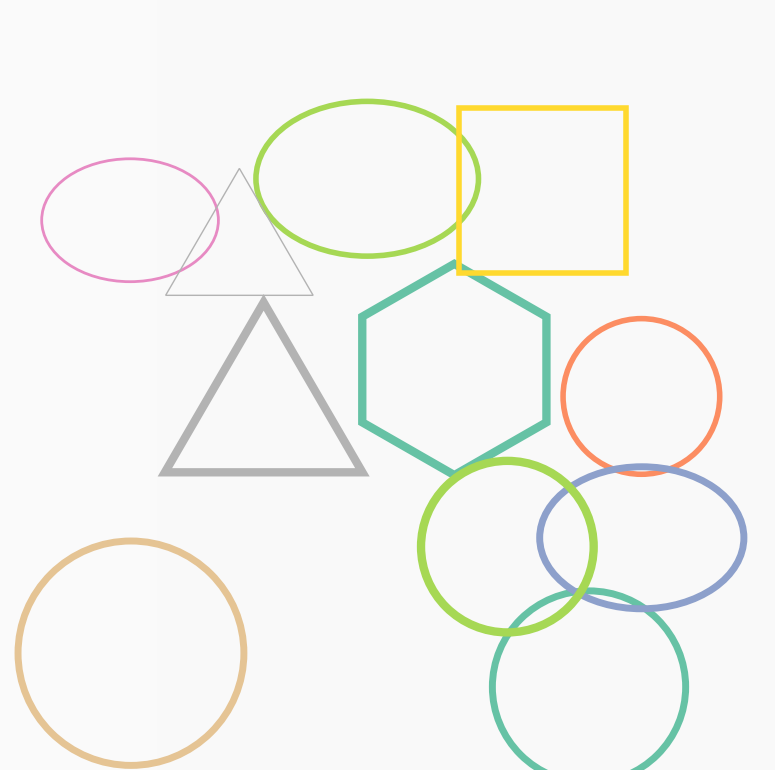[{"shape": "circle", "thickness": 2.5, "radius": 0.62, "center": [0.76, 0.108]}, {"shape": "hexagon", "thickness": 3, "radius": 0.69, "center": [0.586, 0.52]}, {"shape": "circle", "thickness": 2, "radius": 0.51, "center": [0.828, 0.485]}, {"shape": "oval", "thickness": 2.5, "radius": 0.66, "center": [0.828, 0.302]}, {"shape": "oval", "thickness": 1, "radius": 0.57, "center": [0.168, 0.714]}, {"shape": "circle", "thickness": 3, "radius": 0.56, "center": [0.655, 0.29]}, {"shape": "oval", "thickness": 2, "radius": 0.72, "center": [0.474, 0.768]}, {"shape": "square", "thickness": 2, "radius": 0.54, "center": [0.7, 0.753]}, {"shape": "circle", "thickness": 2.5, "radius": 0.73, "center": [0.169, 0.152]}, {"shape": "triangle", "thickness": 3, "radius": 0.74, "center": [0.34, 0.46]}, {"shape": "triangle", "thickness": 0.5, "radius": 0.55, "center": [0.309, 0.671]}]